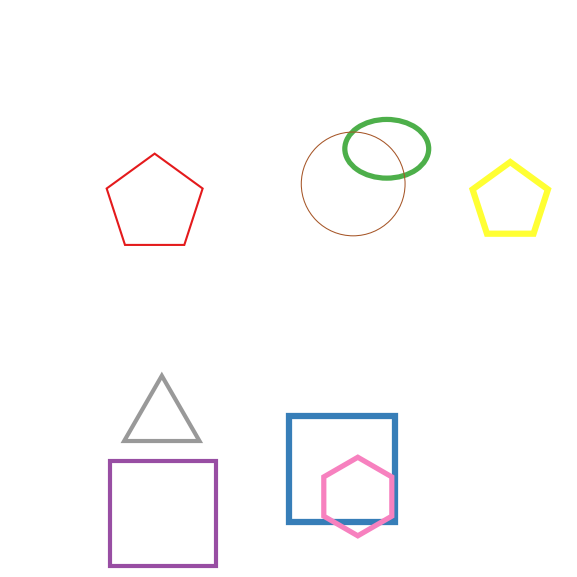[{"shape": "pentagon", "thickness": 1, "radius": 0.44, "center": [0.268, 0.646]}, {"shape": "square", "thickness": 3, "radius": 0.46, "center": [0.592, 0.187]}, {"shape": "oval", "thickness": 2.5, "radius": 0.36, "center": [0.67, 0.742]}, {"shape": "square", "thickness": 2, "radius": 0.46, "center": [0.283, 0.11]}, {"shape": "pentagon", "thickness": 3, "radius": 0.34, "center": [0.884, 0.65]}, {"shape": "circle", "thickness": 0.5, "radius": 0.45, "center": [0.612, 0.681]}, {"shape": "hexagon", "thickness": 2.5, "radius": 0.34, "center": [0.62, 0.139]}, {"shape": "triangle", "thickness": 2, "radius": 0.38, "center": [0.28, 0.273]}]